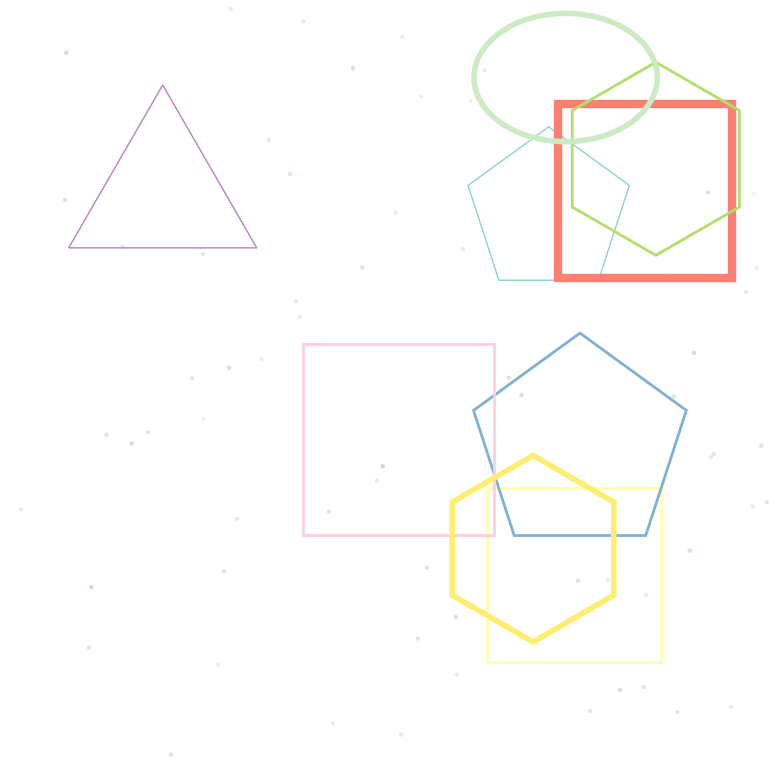[{"shape": "pentagon", "thickness": 0.5, "radius": 0.55, "center": [0.713, 0.725]}, {"shape": "square", "thickness": 1, "radius": 0.56, "center": [0.745, 0.254]}, {"shape": "square", "thickness": 3, "radius": 0.56, "center": [0.837, 0.752]}, {"shape": "pentagon", "thickness": 1, "radius": 0.73, "center": [0.753, 0.422]}, {"shape": "hexagon", "thickness": 1, "radius": 0.63, "center": [0.852, 0.794]}, {"shape": "square", "thickness": 1, "radius": 0.62, "center": [0.518, 0.429]}, {"shape": "triangle", "thickness": 0.5, "radius": 0.7, "center": [0.211, 0.749]}, {"shape": "oval", "thickness": 2, "radius": 0.6, "center": [0.735, 0.899]}, {"shape": "hexagon", "thickness": 2, "radius": 0.61, "center": [0.692, 0.287]}]